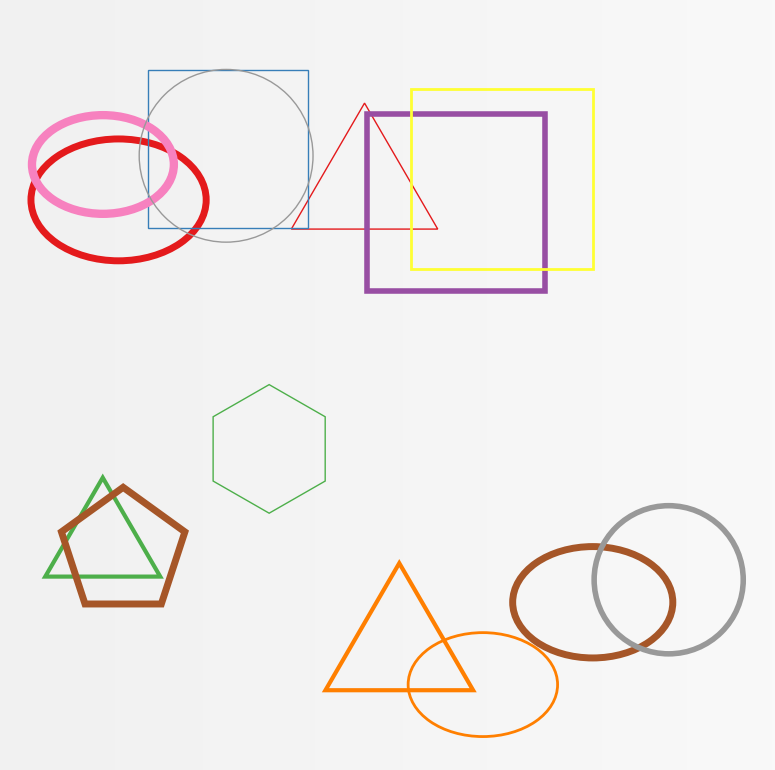[{"shape": "triangle", "thickness": 0.5, "radius": 0.55, "center": [0.47, 0.757]}, {"shape": "oval", "thickness": 2.5, "radius": 0.57, "center": [0.153, 0.74]}, {"shape": "square", "thickness": 0.5, "radius": 0.51, "center": [0.294, 0.807]}, {"shape": "hexagon", "thickness": 0.5, "radius": 0.42, "center": [0.347, 0.417]}, {"shape": "triangle", "thickness": 1.5, "radius": 0.43, "center": [0.133, 0.294]}, {"shape": "square", "thickness": 2, "radius": 0.57, "center": [0.589, 0.737]}, {"shape": "triangle", "thickness": 1.5, "radius": 0.55, "center": [0.515, 0.159]}, {"shape": "oval", "thickness": 1, "radius": 0.48, "center": [0.623, 0.111]}, {"shape": "square", "thickness": 1, "radius": 0.59, "center": [0.648, 0.767]}, {"shape": "oval", "thickness": 2.5, "radius": 0.52, "center": [0.765, 0.218]}, {"shape": "pentagon", "thickness": 2.5, "radius": 0.42, "center": [0.159, 0.283]}, {"shape": "oval", "thickness": 3, "radius": 0.46, "center": [0.133, 0.786]}, {"shape": "circle", "thickness": 2, "radius": 0.48, "center": [0.863, 0.247]}, {"shape": "circle", "thickness": 0.5, "radius": 0.56, "center": [0.292, 0.798]}]